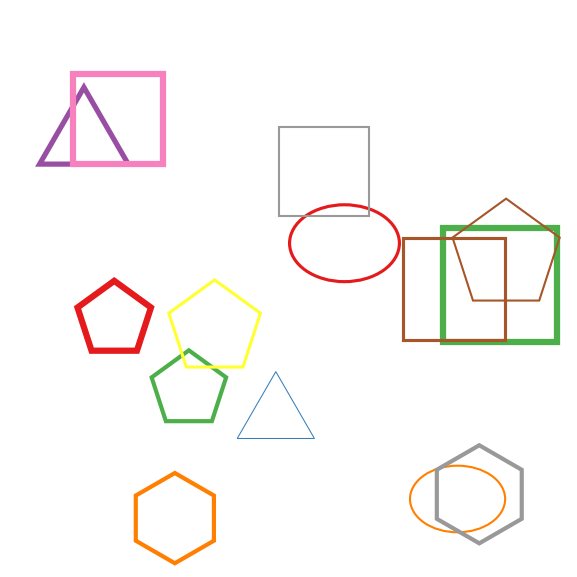[{"shape": "oval", "thickness": 1.5, "radius": 0.48, "center": [0.597, 0.578]}, {"shape": "pentagon", "thickness": 3, "radius": 0.33, "center": [0.198, 0.446]}, {"shape": "triangle", "thickness": 0.5, "radius": 0.39, "center": [0.478, 0.278]}, {"shape": "pentagon", "thickness": 2, "radius": 0.34, "center": [0.327, 0.325]}, {"shape": "square", "thickness": 3, "radius": 0.49, "center": [0.866, 0.506]}, {"shape": "triangle", "thickness": 2.5, "radius": 0.44, "center": [0.145, 0.759]}, {"shape": "hexagon", "thickness": 2, "radius": 0.39, "center": [0.303, 0.102]}, {"shape": "oval", "thickness": 1, "radius": 0.41, "center": [0.792, 0.135]}, {"shape": "pentagon", "thickness": 1.5, "radius": 0.42, "center": [0.372, 0.431]}, {"shape": "square", "thickness": 1.5, "radius": 0.44, "center": [0.787, 0.498]}, {"shape": "pentagon", "thickness": 1, "radius": 0.49, "center": [0.876, 0.558]}, {"shape": "square", "thickness": 3, "radius": 0.39, "center": [0.204, 0.794]}, {"shape": "square", "thickness": 1, "radius": 0.39, "center": [0.561, 0.702]}, {"shape": "hexagon", "thickness": 2, "radius": 0.42, "center": [0.83, 0.143]}]